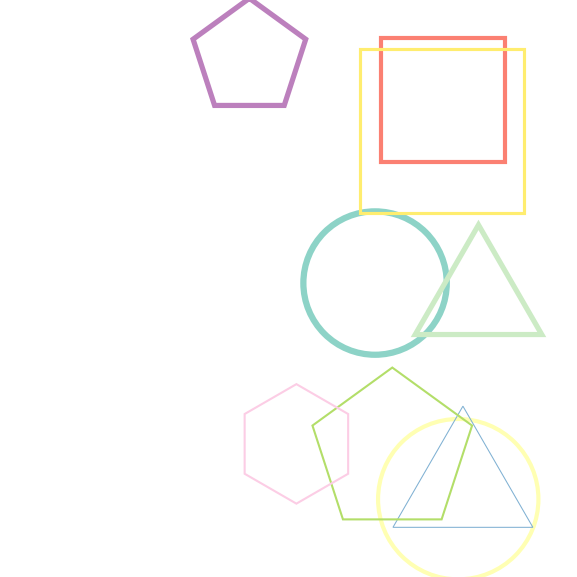[{"shape": "circle", "thickness": 3, "radius": 0.62, "center": [0.649, 0.509]}, {"shape": "circle", "thickness": 2, "radius": 0.69, "center": [0.793, 0.135]}, {"shape": "square", "thickness": 2, "radius": 0.54, "center": [0.767, 0.826]}, {"shape": "triangle", "thickness": 0.5, "radius": 0.7, "center": [0.802, 0.156]}, {"shape": "pentagon", "thickness": 1, "radius": 0.73, "center": [0.679, 0.217]}, {"shape": "hexagon", "thickness": 1, "radius": 0.52, "center": [0.513, 0.23]}, {"shape": "pentagon", "thickness": 2.5, "radius": 0.51, "center": [0.432, 0.9]}, {"shape": "triangle", "thickness": 2.5, "radius": 0.63, "center": [0.829, 0.483]}, {"shape": "square", "thickness": 1.5, "radius": 0.71, "center": [0.766, 0.772]}]